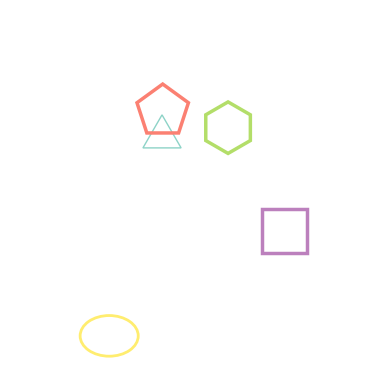[{"shape": "triangle", "thickness": 1, "radius": 0.29, "center": [0.421, 0.644]}, {"shape": "pentagon", "thickness": 2.5, "radius": 0.35, "center": [0.423, 0.711]}, {"shape": "hexagon", "thickness": 2.5, "radius": 0.33, "center": [0.592, 0.668]}, {"shape": "square", "thickness": 2.5, "radius": 0.29, "center": [0.739, 0.4]}, {"shape": "oval", "thickness": 2, "radius": 0.38, "center": [0.284, 0.128]}]